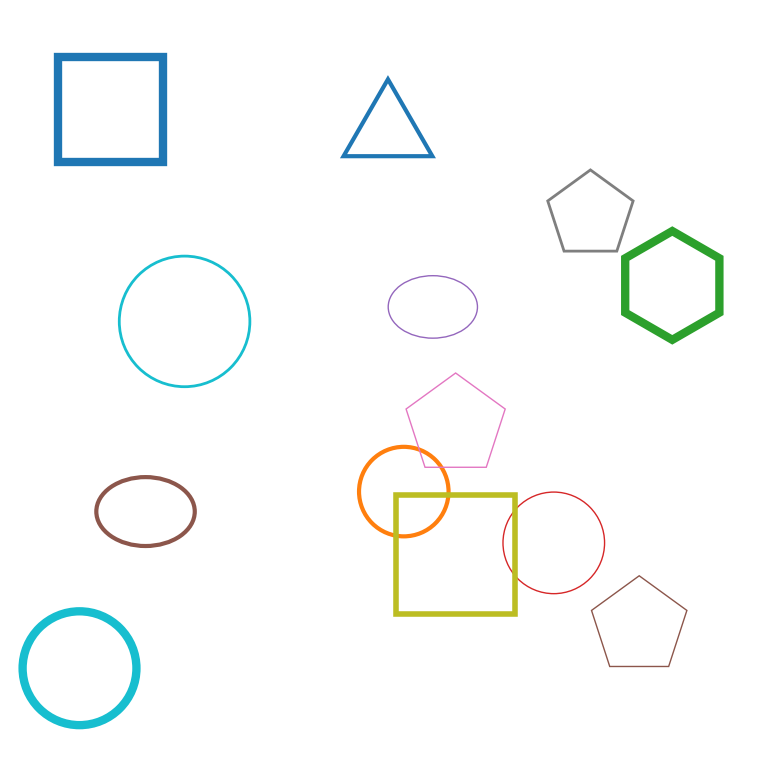[{"shape": "square", "thickness": 3, "radius": 0.34, "center": [0.144, 0.858]}, {"shape": "triangle", "thickness": 1.5, "radius": 0.33, "center": [0.504, 0.83]}, {"shape": "circle", "thickness": 1.5, "radius": 0.29, "center": [0.524, 0.362]}, {"shape": "hexagon", "thickness": 3, "radius": 0.35, "center": [0.873, 0.629]}, {"shape": "circle", "thickness": 0.5, "radius": 0.33, "center": [0.719, 0.295]}, {"shape": "oval", "thickness": 0.5, "radius": 0.29, "center": [0.562, 0.601]}, {"shape": "oval", "thickness": 1.5, "radius": 0.32, "center": [0.189, 0.336]}, {"shape": "pentagon", "thickness": 0.5, "radius": 0.33, "center": [0.83, 0.187]}, {"shape": "pentagon", "thickness": 0.5, "radius": 0.34, "center": [0.592, 0.448]}, {"shape": "pentagon", "thickness": 1, "radius": 0.29, "center": [0.767, 0.721]}, {"shape": "square", "thickness": 2, "radius": 0.39, "center": [0.592, 0.28]}, {"shape": "circle", "thickness": 1, "radius": 0.42, "center": [0.24, 0.583]}, {"shape": "circle", "thickness": 3, "radius": 0.37, "center": [0.103, 0.132]}]